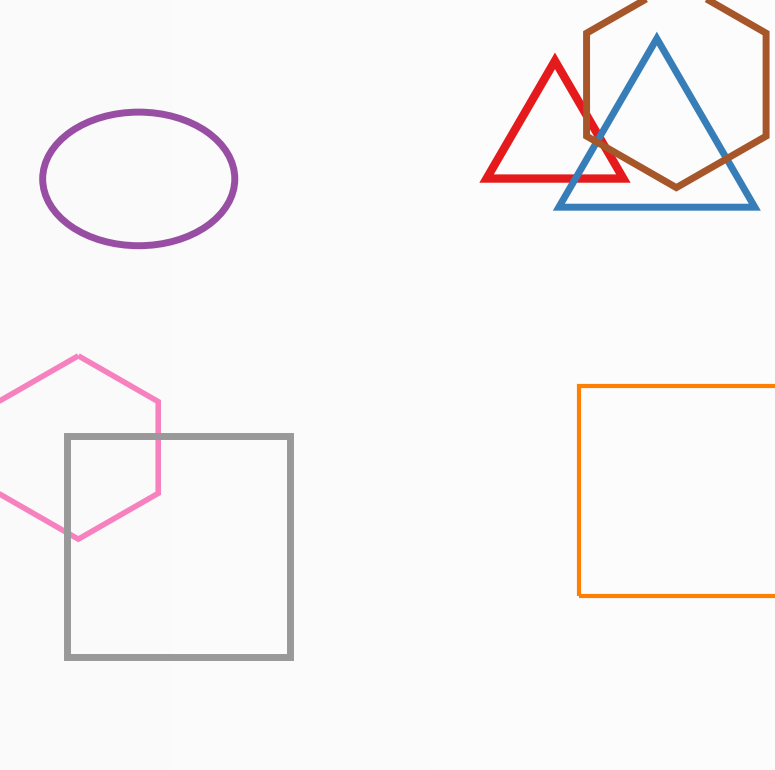[{"shape": "triangle", "thickness": 3, "radius": 0.51, "center": [0.716, 0.819]}, {"shape": "triangle", "thickness": 2.5, "radius": 0.73, "center": [0.848, 0.804]}, {"shape": "oval", "thickness": 2.5, "radius": 0.62, "center": [0.179, 0.768]}, {"shape": "square", "thickness": 1.5, "radius": 0.68, "center": [0.884, 0.362]}, {"shape": "hexagon", "thickness": 2.5, "radius": 0.67, "center": [0.873, 0.89]}, {"shape": "hexagon", "thickness": 2, "radius": 0.6, "center": [0.101, 0.419]}, {"shape": "square", "thickness": 2.5, "radius": 0.72, "center": [0.23, 0.29]}]